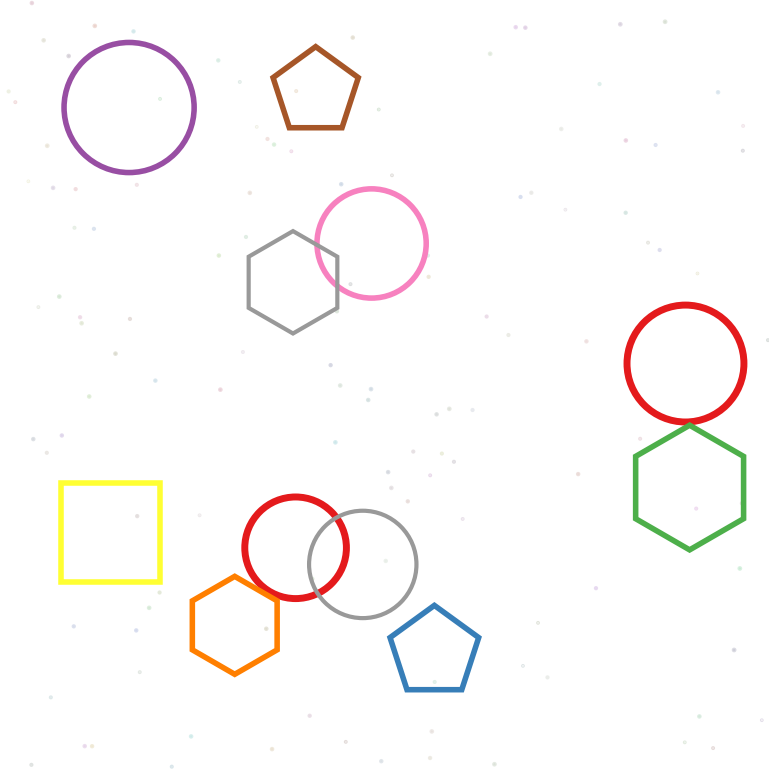[{"shape": "circle", "thickness": 2.5, "radius": 0.33, "center": [0.384, 0.289]}, {"shape": "circle", "thickness": 2.5, "radius": 0.38, "center": [0.89, 0.528]}, {"shape": "pentagon", "thickness": 2, "radius": 0.3, "center": [0.564, 0.153]}, {"shape": "hexagon", "thickness": 2, "radius": 0.4, "center": [0.896, 0.367]}, {"shape": "circle", "thickness": 2, "radius": 0.42, "center": [0.168, 0.86]}, {"shape": "hexagon", "thickness": 2, "radius": 0.32, "center": [0.305, 0.188]}, {"shape": "square", "thickness": 2, "radius": 0.32, "center": [0.144, 0.308]}, {"shape": "pentagon", "thickness": 2, "radius": 0.29, "center": [0.41, 0.881]}, {"shape": "circle", "thickness": 2, "radius": 0.35, "center": [0.483, 0.684]}, {"shape": "hexagon", "thickness": 1.5, "radius": 0.33, "center": [0.381, 0.633]}, {"shape": "circle", "thickness": 1.5, "radius": 0.35, "center": [0.471, 0.267]}]